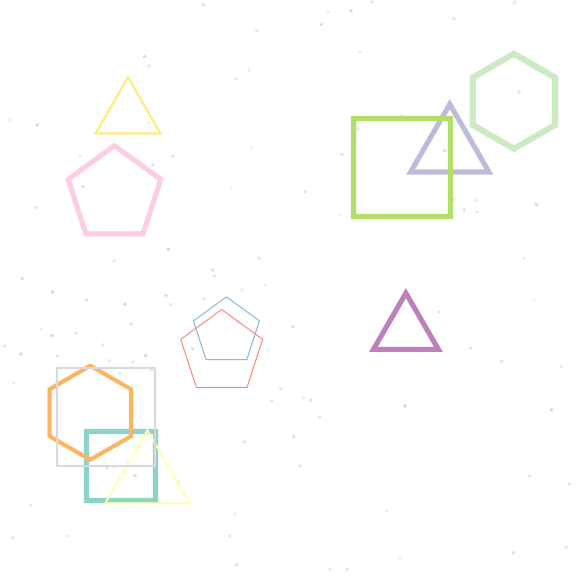[{"shape": "square", "thickness": 2.5, "radius": 0.3, "center": [0.209, 0.193]}, {"shape": "triangle", "thickness": 1, "radius": 0.42, "center": [0.255, 0.17]}, {"shape": "triangle", "thickness": 2.5, "radius": 0.39, "center": [0.779, 0.74]}, {"shape": "pentagon", "thickness": 0.5, "radius": 0.37, "center": [0.384, 0.389]}, {"shape": "pentagon", "thickness": 0.5, "radius": 0.3, "center": [0.392, 0.425]}, {"shape": "hexagon", "thickness": 2, "radius": 0.41, "center": [0.156, 0.284]}, {"shape": "square", "thickness": 2.5, "radius": 0.42, "center": [0.695, 0.71]}, {"shape": "pentagon", "thickness": 2.5, "radius": 0.42, "center": [0.198, 0.663]}, {"shape": "square", "thickness": 1, "radius": 0.43, "center": [0.184, 0.277]}, {"shape": "triangle", "thickness": 2.5, "radius": 0.32, "center": [0.703, 0.427]}, {"shape": "hexagon", "thickness": 3, "radius": 0.41, "center": [0.89, 0.824]}, {"shape": "triangle", "thickness": 1, "radius": 0.32, "center": [0.222, 0.801]}]